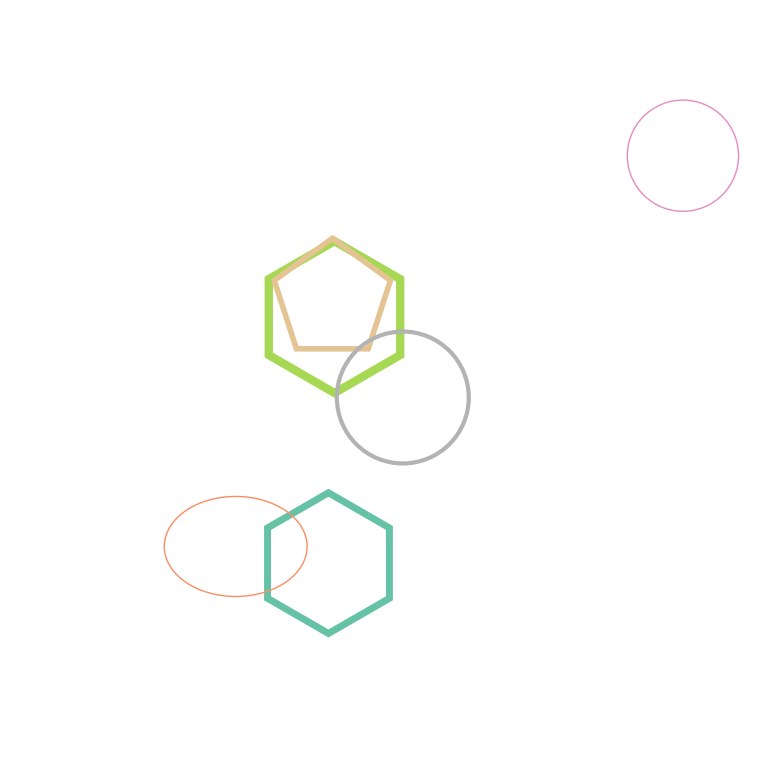[{"shape": "hexagon", "thickness": 2.5, "radius": 0.46, "center": [0.427, 0.269]}, {"shape": "oval", "thickness": 0.5, "radius": 0.46, "center": [0.306, 0.29]}, {"shape": "circle", "thickness": 0.5, "radius": 0.36, "center": [0.887, 0.798]}, {"shape": "hexagon", "thickness": 3, "radius": 0.49, "center": [0.434, 0.588]}, {"shape": "pentagon", "thickness": 2, "radius": 0.4, "center": [0.432, 0.611]}, {"shape": "circle", "thickness": 1.5, "radius": 0.43, "center": [0.523, 0.484]}]